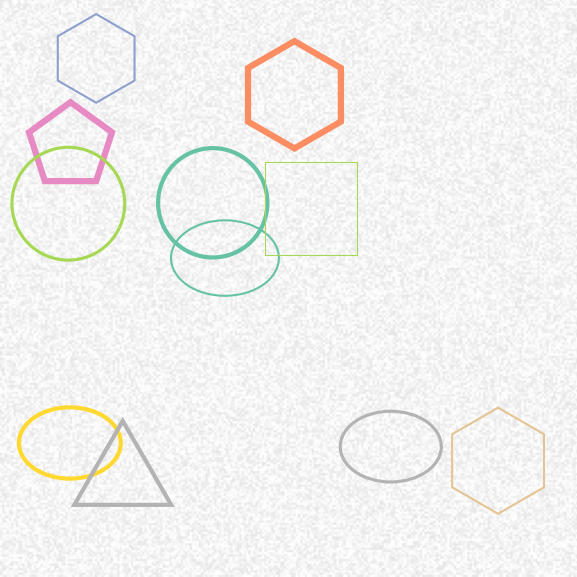[{"shape": "oval", "thickness": 1, "radius": 0.47, "center": [0.39, 0.552]}, {"shape": "circle", "thickness": 2, "radius": 0.47, "center": [0.368, 0.648]}, {"shape": "hexagon", "thickness": 3, "radius": 0.46, "center": [0.51, 0.835]}, {"shape": "hexagon", "thickness": 1, "radius": 0.38, "center": [0.167, 0.898]}, {"shape": "pentagon", "thickness": 3, "radius": 0.38, "center": [0.122, 0.747]}, {"shape": "circle", "thickness": 1.5, "radius": 0.49, "center": [0.118, 0.646]}, {"shape": "square", "thickness": 0.5, "radius": 0.4, "center": [0.539, 0.638]}, {"shape": "oval", "thickness": 2, "radius": 0.44, "center": [0.121, 0.232]}, {"shape": "hexagon", "thickness": 1, "radius": 0.46, "center": [0.862, 0.201]}, {"shape": "oval", "thickness": 1.5, "radius": 0.44, "center": [0.677, 0.226]}, {"shape": "triangle", "thickness": 2, "radius": 0.48, "center": [0.213, 0.173]}]